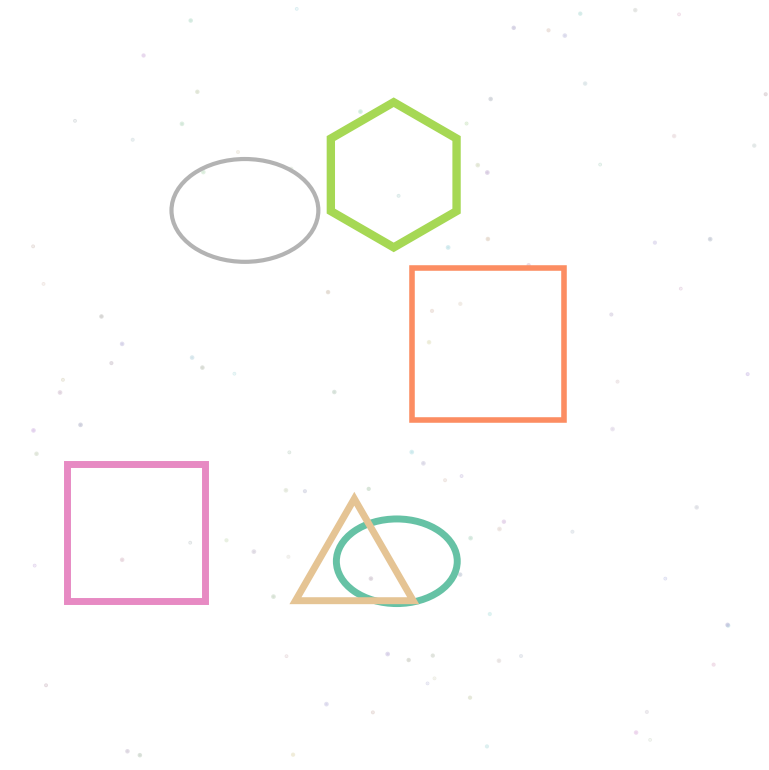[{"shape": "oval", "thickness": 2.5, "radius": 0.39, "center": [0.515, 0.271]}, {"shape": "square", "thickness": 2, "radius": 0.49, "center": [0.633, 0.553]}, {"shape": "square", "thickness": 2.5, "radius": 0.45, "center": [0.177, 0.308]}, {"shape": "hexagon", "thickness": 3, "radius": 0.47, "center": [0.511, 0.773]}, {"shape": "triangle", "thickness": 2.5, "radius": 0.44, "center": [0.46, 0.264]}, {"shape": "oval", "thickness": 1.5, "radius": 0.48, "center": [0.318, 0.727]}]